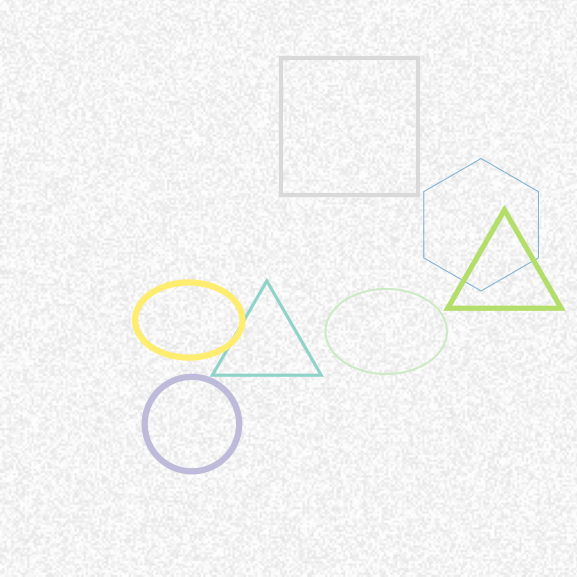[{"shape": "triangle", "thickness": 1.5, "radius": 0.54, "center": [0.462, 0.404]}, {"shape": "circle", "thickness": 3, "radius": 0.41, "center": [0.332, 0.265]}, {"shape": "hexagon", "thickness": 0.5, "radius": 0.57, "center": [0.833, 0.61]}, {"shape": "triangle", "thickness": 2.5, "radius": 0.57, "center": [0.874, 0.522]}, {"shape": "square", "thickness": 2, "radius": 0.59, "center": [0.605, 0.78]}, {"shape": "oval", "thickness": 1, "radius": 0.53, "center": [0.669, 0.425]}, {"shape": "oval", "thickness": 3, "radius": 0.46, "center": [0.327, 0.445]}]